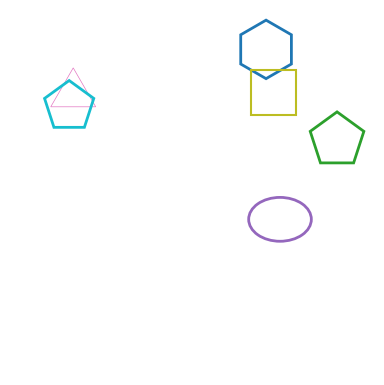[{"shape": "hexagon", "thickness": 2, "radius": 0.38, "center": [0.691, 0.872]}, {"shape": "pentagon", "thickness": 2, "radius": 0.37, "center": [0.875, 0.636]}, {"shape": "oval", "thickness": 2, "radius": 0.41, "center": [0.727, 0.43]}, {"shape": "triangle", "thickness": 0.5, "radius": 0.34, "center": [0.19, 0.756]}, {"shape": "square", "thickness": 1.5, "radius": 0.29, "center": [0.71, 0.76]}, {"shape": "pentagon", "thickness": 2, "radius": 0.34, "center": [0.18, 0.724]}]